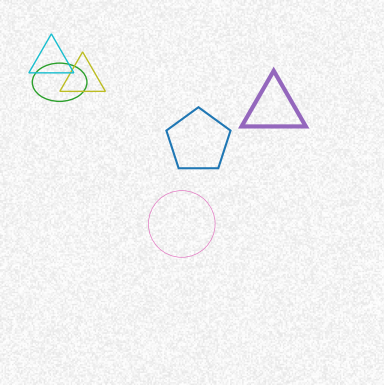[{"shape": "pentagon", "thickness": 1.5, "radius": 0.44, "center": [0.515, 0.634]}, {"shape": "oval", "thickness": 1, "radius": 0.35, "center": [0.155, 0.786]}, {"shape": "triangle", "thickness": 3, "radius": 0.48, "center": [0.711, 0.72]}, {"shape": "circle", "thickness": 0.5, "radius": 0.43, "center": [0.472, 0.418]}, {"shape": "triangle", "thickness": 1, "radius": 0.34, "center": [0.215, 0.797]}, {"shape": "triangle", "thickness": 1, "radius": 0.34, "center": [0.133, 0.845]}]